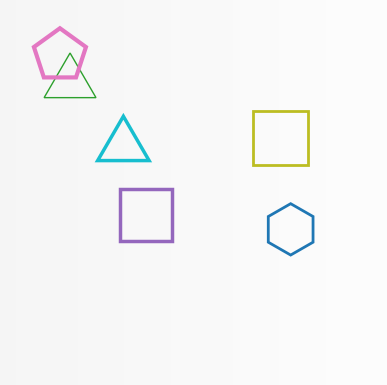[{"shape": "hexagon", "thickness": 2, "radius": 0.33, "center": [0.75, 0.404]}, {"shape": "triangle", "thickness": 1, "radius": 0.39, "center": [0.181, 0.785]}, {"shape": "square", "thickness": 2.5, "radius": 0.33, "center": [0.377, 0.442]}, {"shape": "pentagon", "thickness": 3, "radius": 0.35, "center": [0.155, 0.856]}, {"shape": "square", "thickness": 2, "radius": 0.35, "center": [0.725, 0.641]}, {"shape": "triangle", "thickness": 2.5, "radius": 0.38, "center": [0.318, 0.621]}]